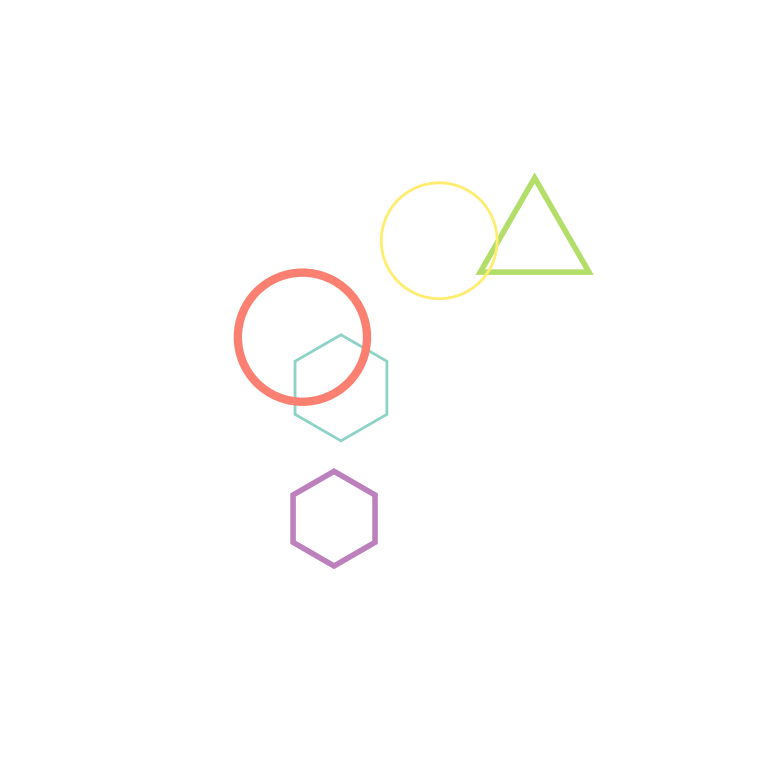[{"shape": "hexagon", "thickness": 1, "radius": 0.34, "center": [0.443, 0.496]}, {"shape": "circle", "thickness": 3, "radius": 0.42, "center": [0.393, 0.562]}, {"shape": "triangle", "thickness": 2, "radius": 0.41, "center": [0.694, 0.687]}, {"shape": "hexagon", "thickness": 2, "radius": 0.31, "center": [0.434, 0.326]}, {"shape": "circle", "thickness": 1, "radius": 0.38, "center": [0.57, 0.687]}]